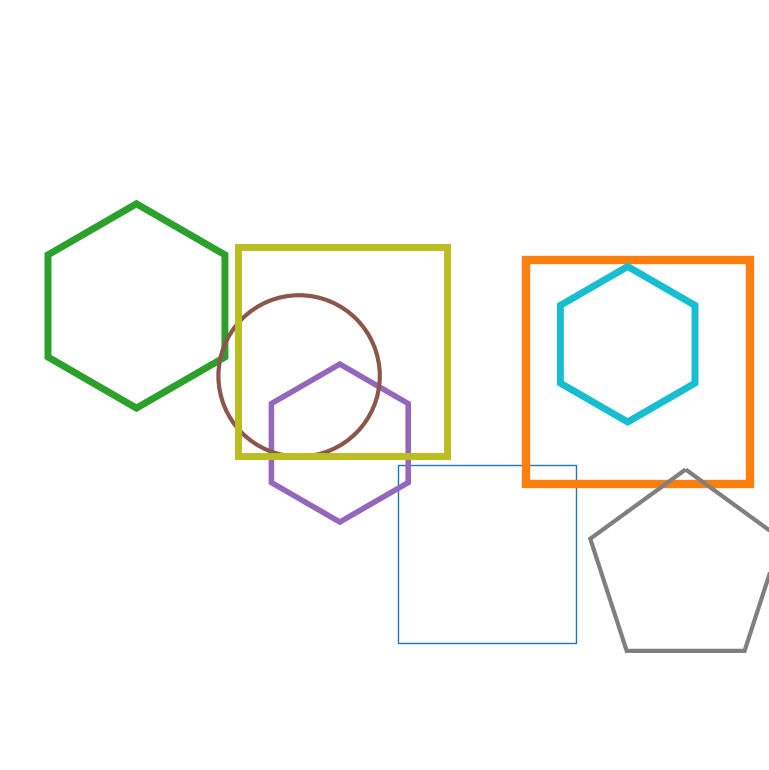[{"shape": "square", "thickness": 0.5, "radius": 0.58, "center": [0.632, 0.28]}, {"shape": "square", "thickness": 3, "radius": 0.73, "center": [0.829, 0.517]}, {"shape": "hexagon", "thickness": 2.5, "radius": 0.66, "center": [0.177, 0.603]}, {"shape": "hexagon", "thickness": 2, "radius": 0.51, "center": [0.441, 0.425]}, {"shape": "circle", "thickness": 1.5, "radius": 0.52, "center": [0.388, 0.512]}, {"shape": "pentagon", "thickness": 1.5, "radius": 0.65, "center": [0.89, 0.26]}, {"shape": "square", "thickness": 2.5, "radius": 0.68, "center": [0.445, 0.544]}, {"shape": "hexagon", "thickness": 2.5, "radius": 0.5, "center": [0.815, 0.553]}]